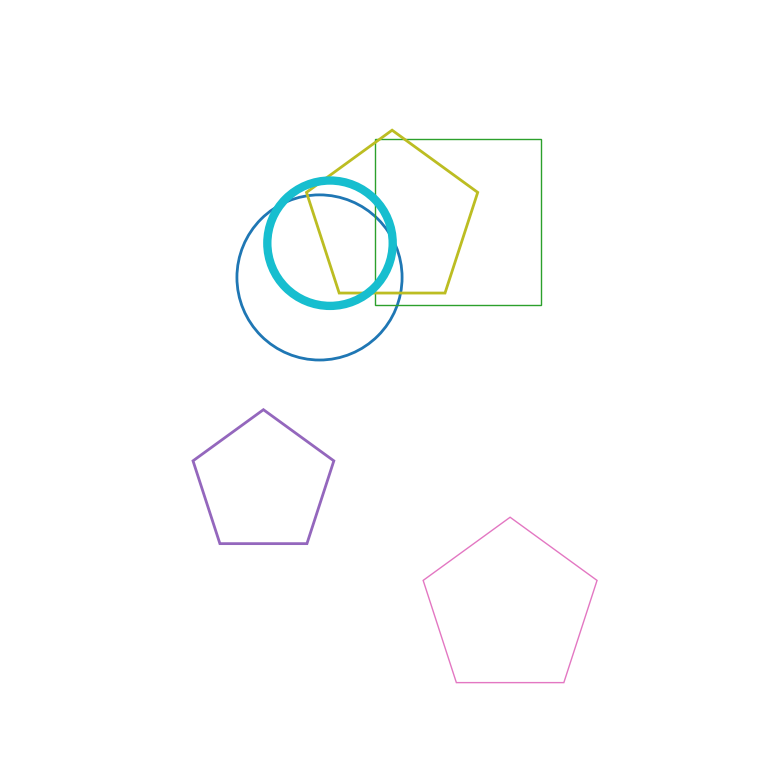[{"shape": "circle", "thickness": 1, "radius": 0.54, "center": [0.415, 0.64]}, {"shape": "square", "thickness": 0.5, "radius": 0.54, "center": [0.595, 0.711]}, {"shape": "pentagon", "thickness": 1, "radius": 0.48, "center": [0.342, 0.372]}, {"shape": "pentagon", "thickness": 0.5, "radius": 0.59, "center": [0.662, 0.21]}, {"shape": "pentagon", "thickness": 1, "radius": 0.58, "center": [0.509, 0.714]}, {"shape": "circle", "thickness": 3, "radius": 0.41, "center": [0.429, 0.684]}]